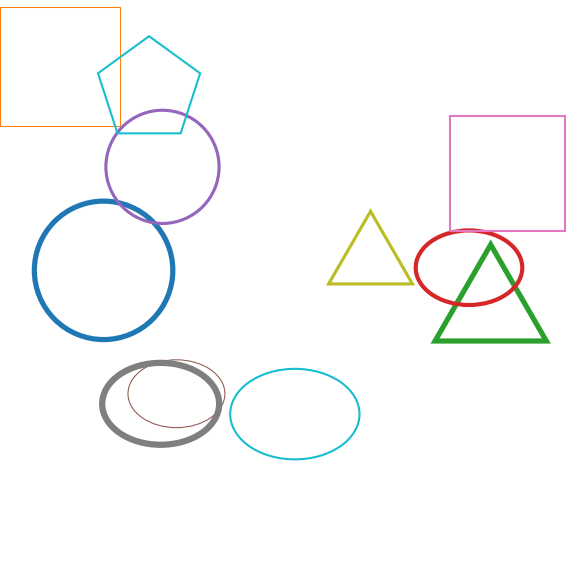[{"shape": "circle", "thickness": 2.5, "radius": 0.6, "center": [0.179, 0.531]}, {"shape": "square", "thickness": 0.5, "radius": 0.52, "center": [0.104, 0.884]}, {"shape": "triangle", "thickness": 2.5, "radius": 0.56, "center": [0.85, 0.464]}, {"shape": "oval", "thickness": 2, "radius": 0.46, "center": [0.812, 0.536]}, {"shape": "circle", "thickness": 1.5, "radius": 0.49, "center": [0.281, 0.71]}, {"shape": "oval", "thickness": 0.5, "radius": 0.42, "center": [0.306, 0.317]}, {"shape": "square", "thickness": 1, "radius": 0.5, "center": [0.879, 0.699]}, {"shape": "oval", "thickness": 3, "radius": 0.51, "center": [0.278, 0.3]}, {"shape": "triangle", "thickness": 1.5, "radius": 0.42, "center": [0.642, 0.549]}, {"shape": "pentagon", "thickness": 1, "radius": 0.46, "center": [0.258, 0.843]}, {"shape": "oval", "thickness": 1, "radius": 0.56, "center": [0.511, 0.282]}]